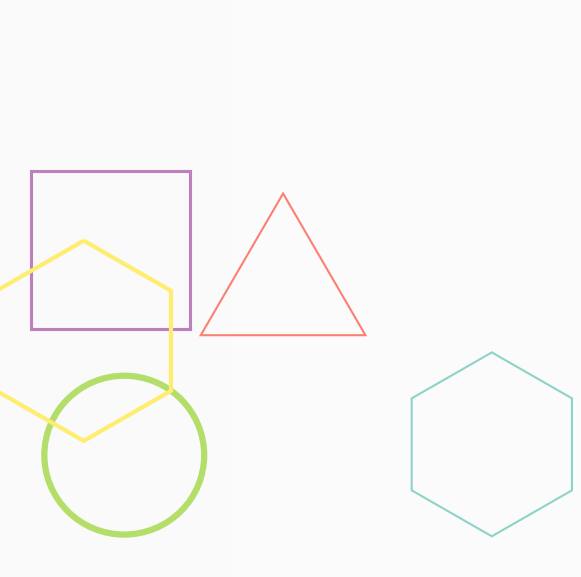[{"shape": "hexagon", "thickness": 1, "radius": 0.8, "center": [0.846, 0.23]}, {"shape": "triangle", "thickness": 1, "radius": 0.82, "center": [0.487, 0.5]}, {"shape": "circle", "thickness": 3, "radius": 0.69, "center": [0.214, 0.211]}, {"shape": "square", "thickness": 1.5, "radius": 0.69, "center": [0.19, 0.566]}, {"shape": "hexagon", "thickness": 2, "radius": 0.87, "center": [0.144, 0.409]}]